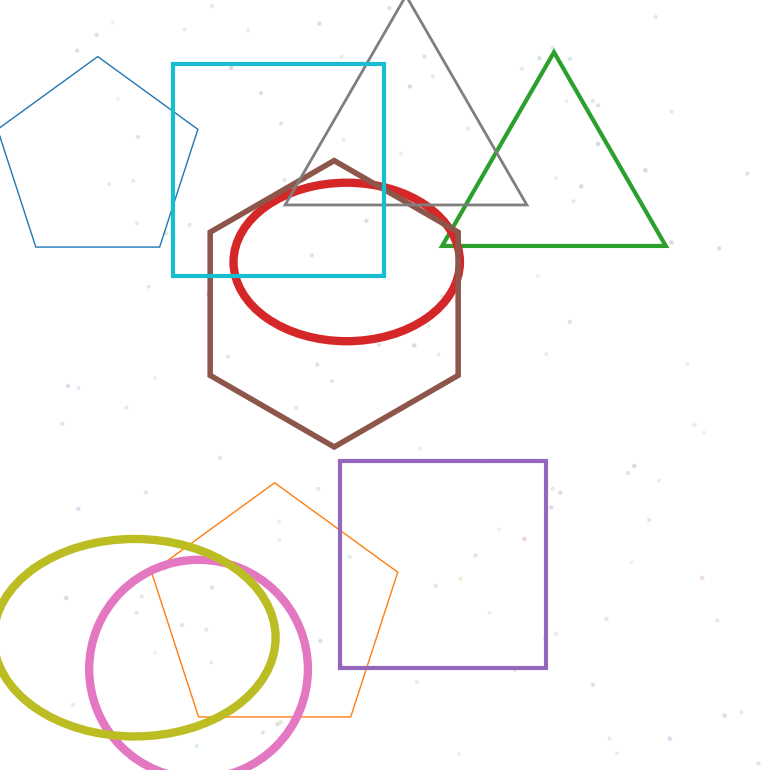[{"shape": "pentagon", "thickness": 0.5, "radius": 0.68, "center": [0.127, 0.79]}, {"shape": "pentagon", "thickness": 0.5, "radius": 0.84, "center": [0.357, 0.205]}, {"shape": "triangle", "thickness": 1.5, "radius": 0.84, "center": [0.719, 0.764]}, {"shape": "oval", "thickness": 3, "radius": 0.74, "center": [0.45, 0.66]}, {"shape": "square", "thickness": 1.5, "radius": 0.67, "center": [0.576, 0.267]}, {"shape": "hexagon", "thickness": 2, "radius": 0.93, "center": [0.434, 0.605]}, {"shape": "circle", "thickness": 3, "radius": 0.71, "center": [0.258, 0.131]}, {"shape": "triangle", "thickness": 1, "radius": 0.91, "center": [0.527, 0.824]}, {"shape": "oval", "thickness": 3, "radius": 0.92, "center": [0.175, 0.172]}, {"shape": "square", "thickness": 1.5, "radius": 0.69, "center": [0.362, 0.779]}]